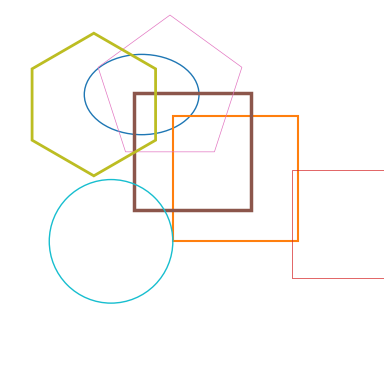[{"shape": "oval", "thickness": 1, "radius": 0.74, "center": [0.368, 0.754]}, {"shape": "square", "thickness": 1.5, "radius": 0.81, "center": [0.612, 0.536]}, {"shape": "square", "thickness": 0.5, "radius": 0.7, "center": [0.898, 0.418]}, {"shape": "square", "thickness": 2.5, "radius": 0.76, "center": [0.5, 0.606]}, {"shape": "pentagon", "thickness": 0.5, "radius": 0.98, "center": [0.442, 0.764]}, {"shape": "hexagon", "thickness": 2, "radius": 0.93, "center": [0.244, 0.729]}, {"shape": "circle", "thickness": 1, "radius": 0.8, "center": [0.288, 0.373]}]